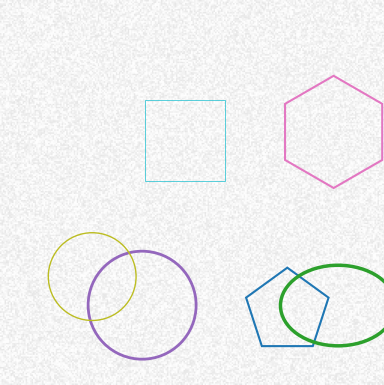[{"shape": "pentagon", "thickness": 1.5, "radius": 0.56, "center": [0.746, 0.192]}, {"shape": "oval", "thickness": 2.5, "radius": 0.75, "center": [0.878, 0.206]}, {"shape": "circle", "thickness": 2, "radius": 0.7, "center": [0.369, 0.207]}, {"shape": "hexagon", "thickness": 1.5, "radius": 0.73, "center": [0.867, 0.657]}, {"shape": "circle", "thickness": 1, "radius": 0.57, "center": [0.239, 0.282]}, {"shape": "square", "thickness": 0.5, "radius": 0.52, "center": [0.481, 0.635]}]